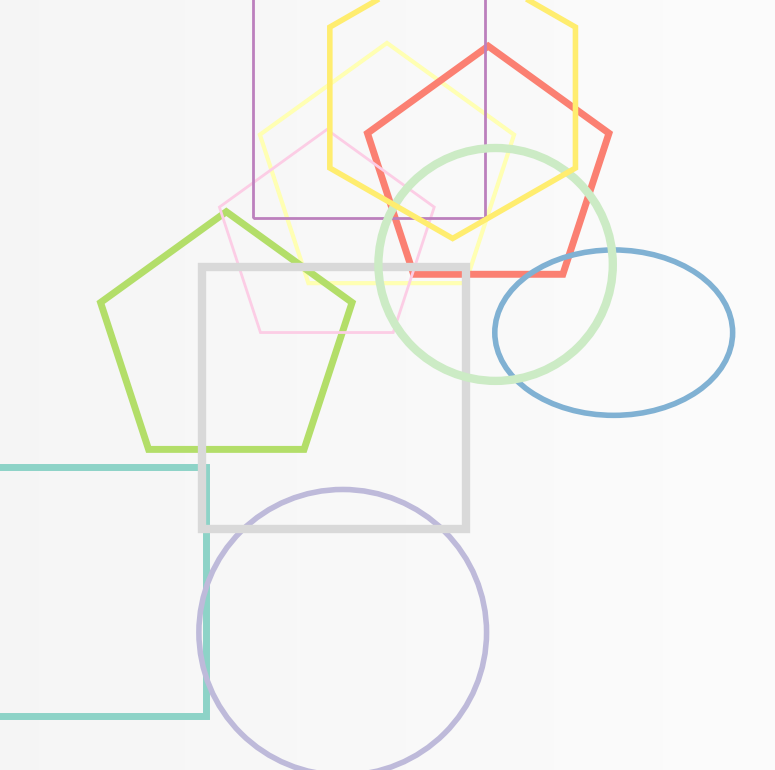[{"shape": "square", "thickness": 2.5, "radius": 0.81, "center": [0.105, 0.232]}, {"shape": "pentagon", "thickness": 1.5, "radius": 0.86, "center": [0.499, 0.772]}, {"shape": "circle", "thickness": 2, "radius": 0.93, "center": [0.442, 0.179]}, {"shape": "pentagon", "thickness": 2.5, "radius": 0.82, "center": [0.63, 0.776]}, {"shape": "oval", "thickness": 2, "radius": 0.77, "center": [0.792, 0.568]}, {"shape": "pentagon", "thickness": 2.5, "radius": 0.85, "center": [0.292, 0.554]}, {"shape": "pentagon", "thickness": 1, "radius": 0.73, "center": [0.422, 0.686]}, {"shape": "square", "thickness": 3, "radius": 0.85, "center": [0.431, 0.484]}, {"shape": "square", "thickness": 1, "radius": 0.75, "center": [0.476, 0.866]}, {"shape": "circle", "thickness": 3, "radius": 0.76, "center": [0.639, 0.657]}, {"shape": "hexagon", "thickness": 2, "radius": 0.91, "center": [0.584, 0.873]}]